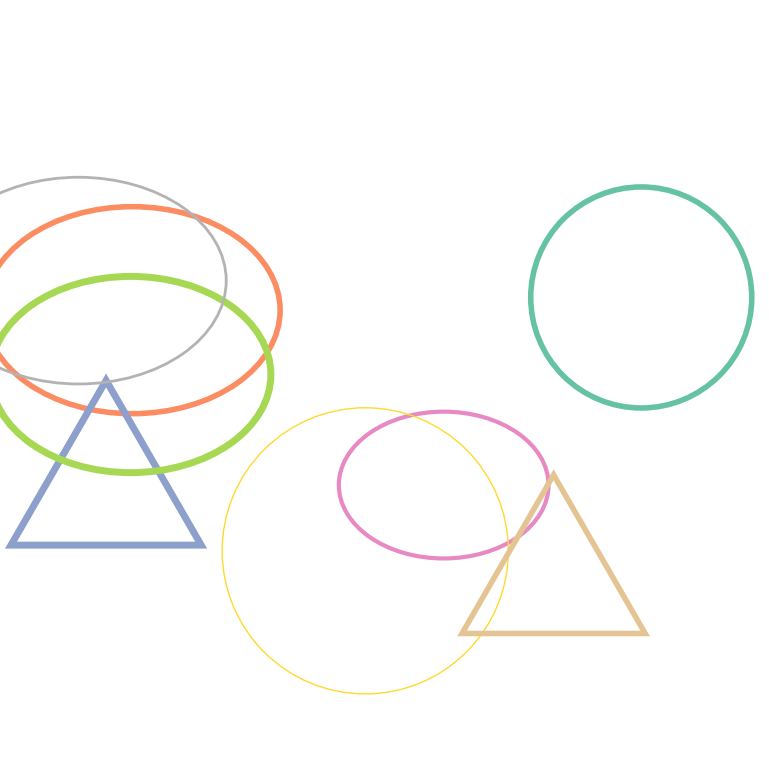[{"shape": "circle", "thickness": 2, "radius": 0.72, "center": [0.833, 0.614]}, {"shape": "oval", "thickness": 2, "radius": 0.96, "center": [0.172, 0.597]}, {"shape": "triangle", "thickness": 2.5, "radius": 0.71, "center": [0.138, 0.363]}, {"shape": "oval", "thickness": 1.5, "radius": 0.68, "center": [0.576, 0.37]}, {"shape": "oval", "thickness": 2.5, "radius": 0.91, "center": [0.17, 0.514]}, {"shape": "circle", "thickness": 0.5, "radius": 0.93, "center": [0.474, 0.285]}, {"shape": "triangle", "thickness": 2, "radius": 0.69, "center": [0.719, 0.246]}, {"shape": "oval", "thickness": 1, "radius": 0.96, "center": [0.102, 0.636]}]